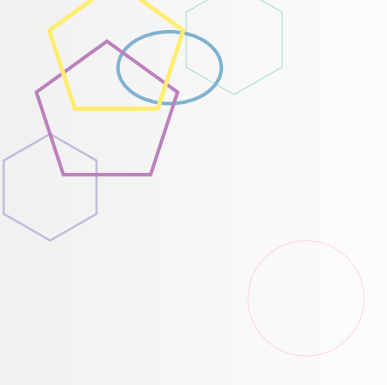[{"shape": "hexagon", "thickness": 0.5, "radius": 0.71, "center": [0.604, 0.897]}, {"shape": "hexagon", "thickness": 1.5, "radius": 0.69, "center": [0.129, 0.514]}, {"shape": "oval", "thickness": 2.5, "radius": 0.67, "center": [0.438, 0.824]}, {"shape": "circle", "thickness": 0.5, "radius": 0.75, "center": [0.79, 0.225]}, {"shape": "pentagon", "thickness": 2.5, "radius": 0.96, "center": [0.276, 0.701]}, {"shape": "pentagon", "thickness": 3, "radius": 0.91, "center": [0.3, 0.865]}]